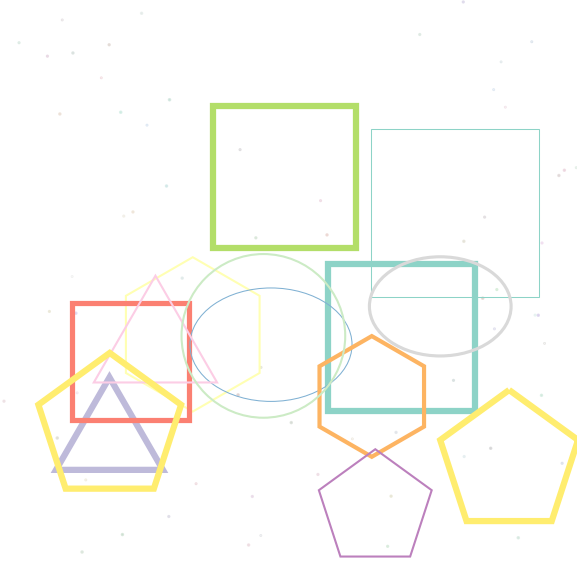[{"shape": "square", "thickness": 3, "radius": 0.64, "center": [0.696, 0.416]}, {"shape": "square", "thickness": 0.5, "radius": 0.73, "center": [0.788, 0.63]}, {"shape": "hexagon", "thickness": 1, "radius": 0.67, "center": [0.334, 0.42]}, {"shape": "triangle", "thickness": 3, "radius": 0.53, "center": [0.19, 0.239]}, {"shape": "square", "thickness": 2.5, "radius": 0.51, "center": [0.226, 0.373]}, {"shape": "oval", "thickness": 0.5, "radius": 0.7, "center": [0.469, 0.402]}, {"shape": "hexagon", "thickness": 2, "radius": 0.52, "center": [0.644, 0.313]}, {"shape": "square", "thickness": 3, "radius": 0.62, "center": [0.493, 0.693]}, {"shape": "triangle", "thickness": 1, "radius": 0.62, "center": [0.269, 0.398]}, {"shape": "oval", "thickness": 1.5, "radius": 0.61, "center": [0.762, 0.469]}, {"shape": "pentagon", "thickness": 1, "radius": 0.51, "center": [0.65, 0.119]}, {"shape": "circle", "thickness": 1, "radius": 0.71, "center": [0.456, 0.418]}, {"shape": "pentagon", "thickness": 3, "radius": 0.63, "center": [0.882, 0.198]}, {"shape": "pentagon", "thickness": 3, "radius": 0.65, "center": [0.19, 0.258]}]